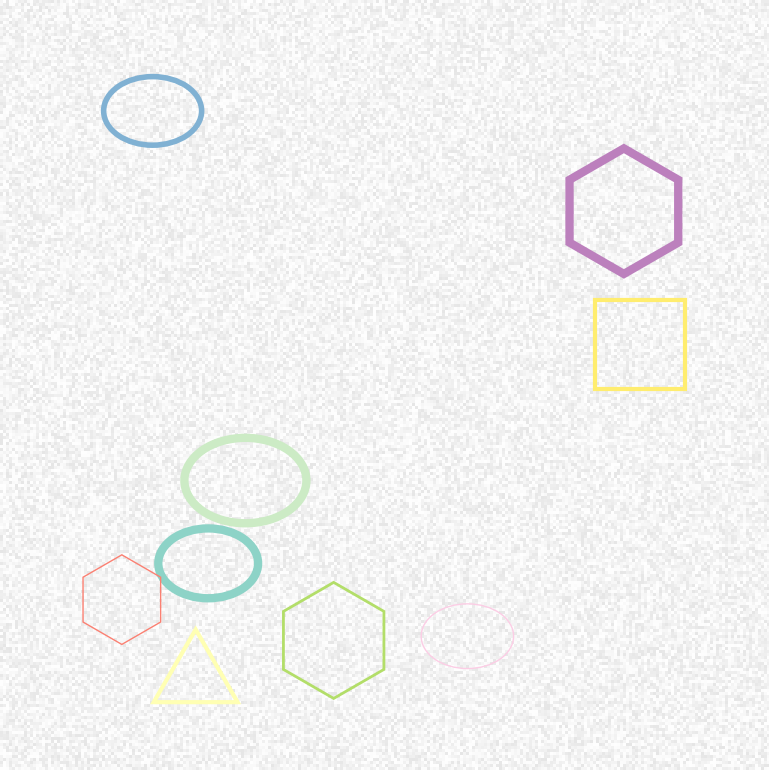[{"shape": "oval", "thickness": 3, "radius": 0.32, "center": [0.27, 0.268]}, {"shape": "triangle", "thickness": 1.5, "radius": 0.31, "center": [0.254, 0.12]}, {"shape": "hexagon", "thickness": 0.5, "radius": 0.29, "center": [0.158, 0.221]}, {"shape": "oval", "thickness": 2, "radius": 0.32, "center": [0.198, 0.856]}, {"shape": "hexagon", "thickness": 1, "radius": 0.38, "center": [0.433, 0.168]}, {"shape": "oval", "thickness": 0.5, "radius": 0.3, "center": [0.607, 0.174]}, {"shape": "hexagon", "thickness": 3, "radius": 0.41, "center": [0.81, 0.726]}, {"shape": "oval", "thickness": 3, "radius": 0.4, "center": [0.319, 0.376]}, {"shape": "square", "thickness": 1.5, "radius": 0.29, "center": [0.831, 0.552]}]